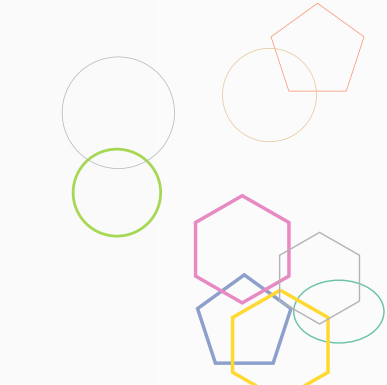[{"shape": "oval", "thickness": 1, "radius": 0.58, "center": [0.874, 0.191]}, {"shape": "pentagon", "thickness": 0.5, "radius": 0.63, "center": [0.819, 0.865]}, {"shape": "pentagon", "thickness": 2.5, "radius": 0.63, "center": [0.63, 0.159]}, {"shape": "hexagon", "thickness": 2.5, "radius": 0.7, "center": [0.625, 0.352]}, {"shape": "circle", "thickness": 2, "radius": 0.56, "center": [0.302, 0.5]}, {"shape": "hexagon", "thickness": 2.5, "radius": 0.71, "center": [0.723, 0.104]}, {"shape": "circle", "thickness": 0.5, "radius": 0.61, "center": [0.695, 0.753]}, {"shape": "circle", "thickness": 0.5, "radius": 0.72, "center": [0.305, 0.707]}, {"shape": "hexagon", "thickness": 1, "radius": 0.59, "center": [0.825, 0.277]}]